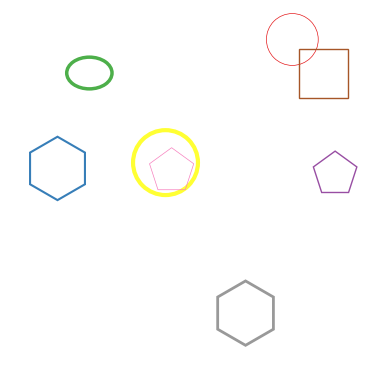[{"shape": "circle", "thickness": 0.5, "radius": 0.34, "center": [0.759, 0.897]}, {"shape": "hexagon", "thickness": 1.5, "radius": 0.41, "center": [0.149, 0.563]}, {"shape": "oval", "thickness": 2.5, "radius": 0.29, "center": [0.232, 0.81]}, {"shape": "pentagon", "thickness": 1, "radius": 0.3, "center": [0.87, 0.548]}, {"shape": "circle", "thickness": 3, "radius": 0.42, "center": [0.43, 0.578]}, {"shape": "square", "thickness": 1, "radius": 0.32, "center": [0.839, 0.809]}, {"shape": "pentagon", "thickness": 0.5, "radius": 0.3, "center": [0.446, 0.556]}, {"shape": "hexagon", "thickness": 2, "radius": 0.42, "center": [0.638, 0.187]}]